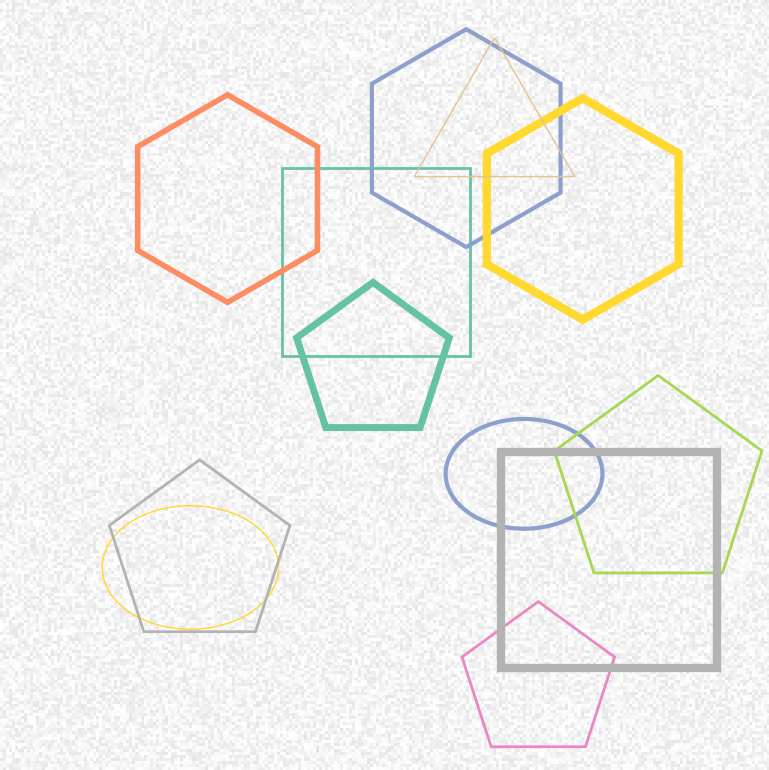[{"shape": "pentagon", "thickness": 2.5, "radius": 0.52, "center": [0.484, 0.529]}, {"shape": "square", "thickness": 1, "radius": 0.61, "center": [0.488, 0.66]}, {"shape": "hexagon", "thickness": 2, "radius": 0.67, "center": [0.296, 0.742]}, {"shape": "oval", "thickness": 1.5, "radius": 0.51, "center": [0.681, 0.385]}, {"shape": "hexagon", "thickness": 1.5, "radius": 0.71, "center": [0.605, 0.821]}, {"shape": "pentagon", "thickness": 1, "radius": 0.52, "center": [0.699, 0.115]}, {"shape": "pentagon", "thickness": 1, "radius": 0.71, "center": [0.855, 0.371]}, {"shape": "hexagon", "thickness": 3, "radius": 0.72, "center": [0.757, 0.729]}, {"shape": "oval", "thickness": 0.5, "radius": 0.57, "center": [0.247, 0.263]}, {"shape": "triangle", "thickness": 0.5, "radius": 0.6, "center": [0.642, 0.831]}, {"shape": "pentagon", "thickness": 1, "radius": 0.62, "center": [0.259, 0.279]}, {"shape": "square", "thickness": 3, "radius": 0.7, "center": [0.791, 0.273]}]